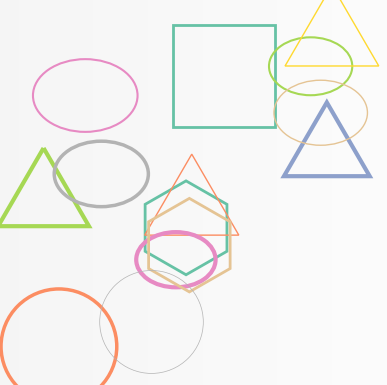[{"shape": "hexagon", "thickness": 2, "radius": 0.61, "center": [0.48, 0.408]}, {"shape": "square", "thickness": 2, "radius": 0.66, "center": [0.578, 0.802]}, {"shape": "triangle", "thickness": 1, "radius": 0.7, "center": [0.495, 0.459]}, {"shape": "circle", "thickness": 2.5, "radius": 0.75, "center": [0.152, 0.1]}, {"shape": "triangle", "thickness": 3, "radius": 0.64, "center": [0.843, 0.606]}, {"shape": "oval", "thickness": 1.5, "radius": 0.67, "center": [0.22, 0.752]}, {"shape": "oval", "thickness": 3, "radius": 0.51, "center": [0.454, 0.325]}, {"shape": "oval", "thickness": 1.5, "radius": 0.54, "center": [0.802, 0.828]}, {"shape": "triangle", "thickness": 3, "radius": 0.68, "center": [0.112, 0.48]}, {"shape": "triangle", "thickness": 1, "radius": 0.7, "center": [0.857, 0.898]}, {"shape": "oval", "thickness": 1, "radius": 0.6, "center": [0.828, 0.707]}, {"shape": "hexagon", "thickness": 2, "radius": 0.61, "center": [0.489, 0.363]}, {"shape": "oval", "thickness": 2.5, "radius": 0.61, "center": [0.261, 0.548]}, {"shape": "circle", "thickness": 0.5, "radius": 0.67, "center": [0.391, 0.164]}]